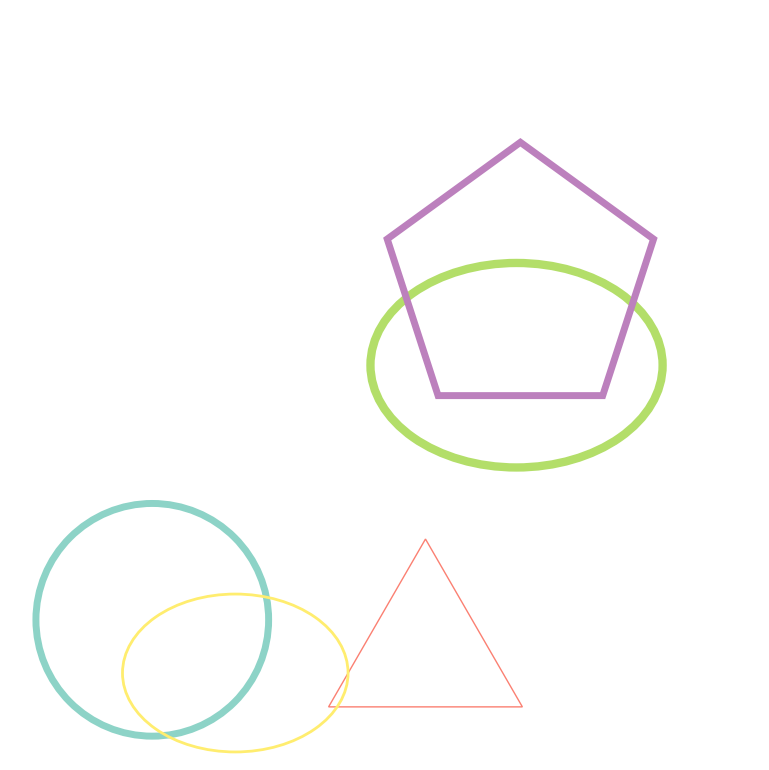[{"shape": "circle", "thickness": 2.5, "radius": 0.76, "center": [0.198, 0.195]}, {"shape": "triangle", "thickness": 0.5, "radius": 0.73, "center": [0.553, 0.155]}, {"shape": "oval", "thickness": 3, "radius": 0.95, "center": [0.671, 0.526]}, {"shape": "pentagon", "thickness": 2.5, "radius": 0.91, "center": [0.676, 0.633]}, {"shape": "oval", "thickness": 1, "radius": 0.73, "center": [0.306, 0.126]}]